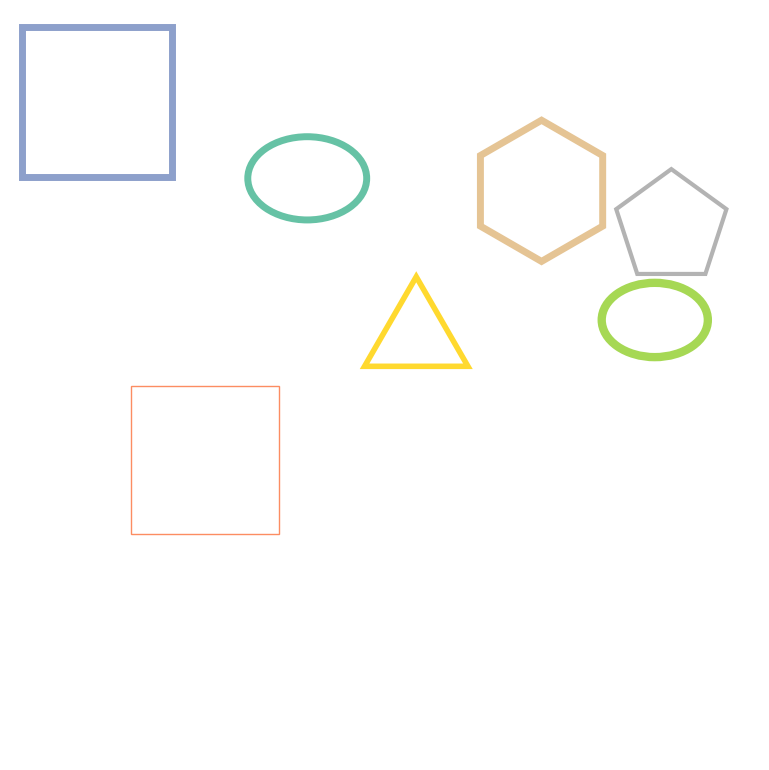[{"shape": "oval", "thickness": 2.5, "radius": 0.39, "center": [0.399, 0.768]}, {"shape": "square", "thickness": 0.5, "radius": 0.48, "center": [0.266, 0.403]}, {"shape": "square", "thickness": 2.5, "radius": 0.49, "center": [0.126, 0.868]}, {"shape": "oval", "thickness": 3, "radius": 0.34, "center": [0.85, 0.584]}, {"shape": "triangle", "thickness": 2, "radius": 0.39, "center": [0.541, 0.563]}, {"shape": "hexagon", "thickness": 2.5, "radius": 0.46, "center": [0.703, 0.752]}, {"shape": "pentagon", "thickness": 1.5, "radius": 0.38, "center": [0.872, 0.705]}]